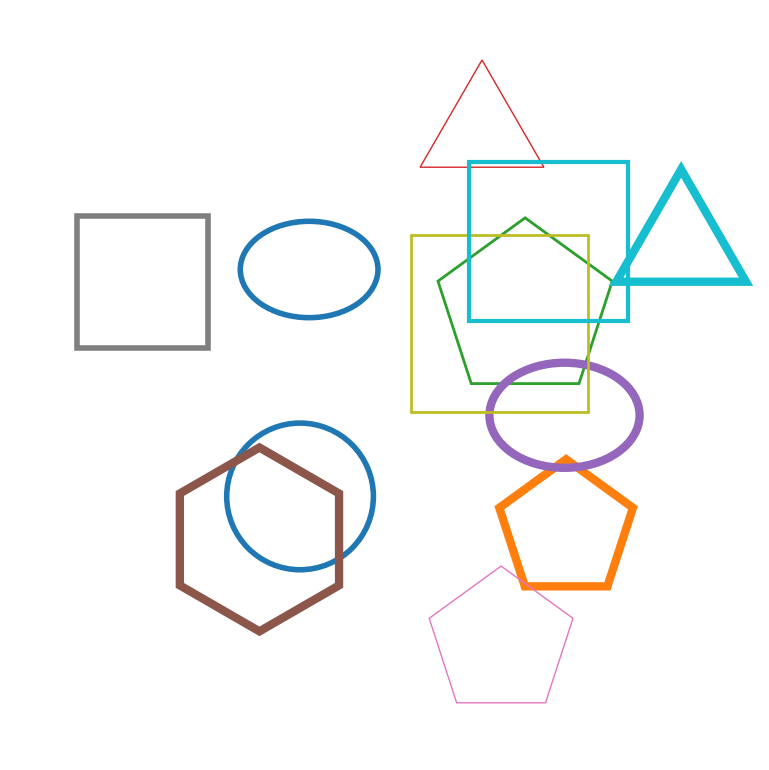[{"shape": "oval", "thickness": 2, "radius": 0.45, "center": [0.401, 0.65]}, {"shape": "circle", "thickness": 2, "radius": 0.48, "center": [0.39, 0.355]}, {"shape": "pentagon", "thickness": 3, "radius": 0.46, "center": [0.735, 0.312]}, {"shape": "pentagon", "thickness": 1, "radius": 0.6, "center": [0.682, 0.598]}, {"shape": "triangle", "thickness": 0.5, "radius": 0.46, "center": [0.626, 0.829]}, {"shape": "oval", "thickness": 3, "radius": 0.49, "center": [0.733, 0.461]}, {"shape": "hexagon", "thickness": 3, "radius": 0.6, "center": [0.337, 0.299]}, {"shape": "pentagon", "thickness": 0.5, "radius": 0.49, "center": [0.651, 0.167]}, {"shape": "square", "thickness": 2, "radius": 0.43, "center": [0.185, 0.634]}, {"shape": "square", "thickness": 1, "radius": 0.57, "center": [0.648, 0.58]}, {"shape": "square", "thickness": 1.5, "radius": 0.52, "center": [0.713, 0.686]}, {"shape": "triangle", "thickness": 3, "radius": 0.49, "center": [0.885, 0.683]}]